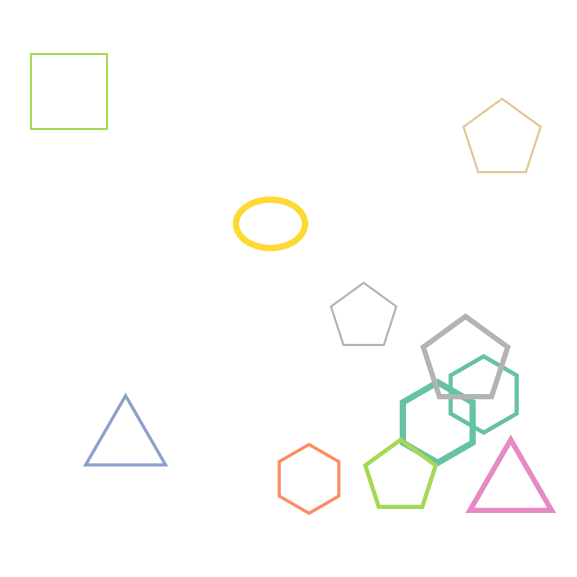[{"shape": "hexagon", "thickness": 2, "radius": 0.33, "center": [0.838, 0.316]}, {"shape": "hexagon", "thickness": 3, "radius": 0.35, "center": [0.758, 0.267]}, {"shape": "hexagon", "thickness": 1.5, "radius": 0.3, "center": [0.535, 0.17]}, {"shape": "triangle", "thickness": 1.5, "radius": 0.4, "center": [0.218, 0.234]}, {"shape": "triangle", "thickness": 2.5, "radius": 0.41, "center": [0.884, 0.156]}, {"shape": "square", "thickness": 1, "radius": 0.33, "center": [0.119, 0.841]}, {"shape": "pentagon", "thickness": 2, "radius": 0.32, "center": [0.694, 0.173]}, {"shape": "oval", "thickness": 3, "radius": 0.3, "center": [0.468, 0.612]}, {"shape": "pentagon", "thickness": 1, "radius": 0.35, "center": [0.869, 0.758]}, {"shape": "pentagon", "thickness": 2.5, "radius": 0.38, "center": [0.806, 0.374]}, {"shape": "pentagon", "thickness": 1, "radius": 0.3, "center": [0.63, 0.45]}]